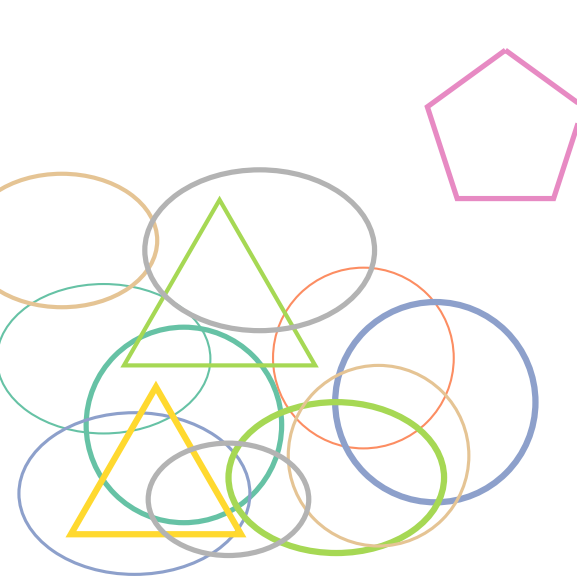[{"shape": "circle", "thickness": 2.5, "radius": 0.85, "center": [0.318, 0.263]}, {"shape": "oval", "thickness": 1, "radius": 0.92, "center": [0.179, 0.378]}, {"shape": "circle", "thickness": 1, "radius": 0.78, "center": [0.629, 0.379]}, {"shape": "oval", "thickness": 1.5, "radius": 1.0, "center": [0.233, 0.145]}, {"shape": "circle", "thickness": 3, "radius": 0.87, "center": [0.754, 0.303]}, {"shape": "pentagon", "thickness": 2.5, "radius": 0.71, "center": [0.875, 0.77]}, {"shape": "oval", "thickness": 3, "radius": 0.93, "center": [0.582, 0.172]}, {"shape": "triangle", "thickness": 2, "radius": 0.96, "center": [0.38, 0.462]}, {"shape": "triangle", "thickness": 3, "radius": 0.85, "center": [0.27, 0.159]}, {"shape": "circle", "thickness": 1.5, "radius": 0.78, "center": [0.656, 0.21]}, {"shape": "oval", "thickness": 2, "radius": 0.83, "center": [0.107, 0.583]}, {"shape": "oval", "thickness": 2.5, "radius": 0.99, "center": [0.45, 0.566]}, {"shape": "oval", "thickness": 2.5, "radius": 0.7, "center": [0.396, 0.135]}]